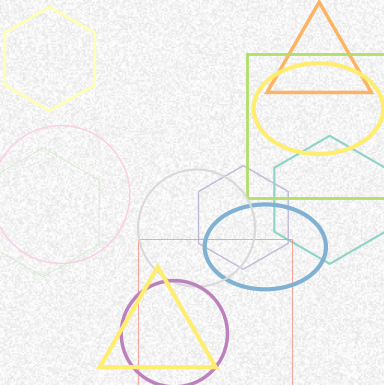[{"shape": "hexagon", "thickness": 1.5, "radius": 0.83, "center": [0.857, 0.481]}, {"shape": "hexagon", "thickness": 2, "radius": 0.67, "center": [0.129, 0.847]}, {"shape": "hexagon", "thickness": 1, "radius": 0.67, "center": [0.632, 0.435]}, {"shape": "square", "thickness": 0.5, "radius": 1.0, "center": [0.558, 0.18]}, {"shape": "oval", "thickness": 3, "radius": 0.79, "center": [0.689, 0.359]}, {"shape": "triangle", "thickness": 2.5, "radius": 0.78, "center": [0.829, 0.838]}, {"shape": "square", "thickness": 2, "radius": 0.93, "center": [0.828, 0.672]}, {"shape": "circle", "thickness": 1, "radius": 0.9, "center": [0.158, 0.495]}, {"shape": "circle", "thickness": 1.5, "radius": 0.76, "center": [0.511, 0.408]}, {"shape": "circle", "thickness": 2.5, "radius": 0.69, "center": [0.453, 0.133]}, {"shape": "hexagon", "thickness": 0.5, "radius": 0.84, "center": [0.112, 0.448]}, {"shape": "triangle", "thickness": 3, "radius": 0.87, "center": [0.41, 0.133]}, {"shape": "oval", "thickness": 3, "radius": 0.84, "center": [0.827, 0.718]}]